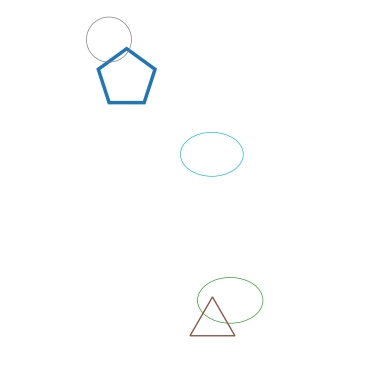[{"shape": "pentagon", "thickness": 2.5, "radius": 0.39, "center": [0.329, 0.796]}, {"shape": "oval", "thickness": 0.5, "radius": 0.42, "center": [0.598, 0.22]}, {"shape": "triangle", "thickness": 1, "radius": 0.34, "center": [0.552, 0.162]}, {"shape": "circle", "thickness": 0.5, "radius": 0.29, "center": [0.283, 0.897]}, {"shape": "oval", "thickness": 0.5, "radius": 0.41, "center": [0.55, 0.599]}]